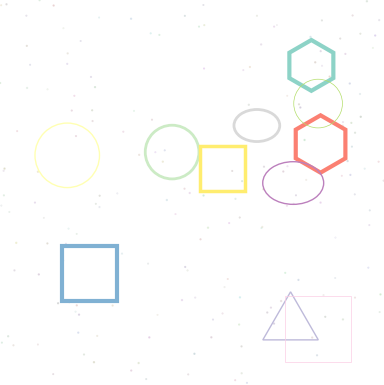[{"shape": "hexagon", "thickness": 3, "radius": 0.33, "center": [0.809, 0.83]}, {"shape": "circle", "thickness": 1, "radius": 0.42, "center": [0.175, 0.597]}, {"shape": "triangle", "thickness": 1, "radius": 0.42, "center": [0.755, 0.159]}, {"shape": "hexagon", "thickness": 3, "radius": 0.37, "center": [0.833, 0.626]}, {"shape": "square", "thickness": 3, "radius": 0.36, "center": [0.233, 0.29]}, {"shape": "circle", "thickness": 0.5, "radius": 0.32, "center": [0.826, 0.731]}, {"shape": "square", "thickness": 0.5, "radius": 0.43, "center": [0.825, 0.145]}, {"shape": "oval", "thickness": 2, "radius": 0.3, "center": [0.667, 0.674]}, {"shape": "oval", "thickness": 1, "radius": 0.4, "center": [0.762, 0.525]}, {"shape": "circle", "thickness": 2, "radius": 0.35, "center": [0.447, 0.605]}, {"shape": "square", "thickness": 2.5, "radius": 0.29, "center": [0.578, 0.563]}]